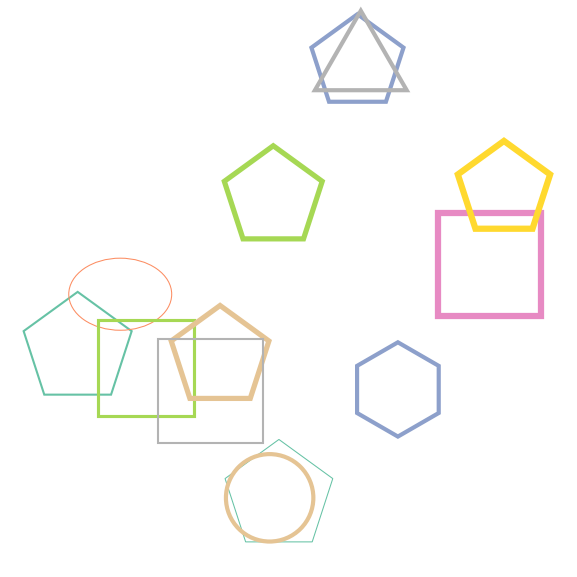[{"shape": "pentagon", "thickness": 0.5, "radius": 0.49, "center": [0.483, 0.14]}, {"shape": "pentagon", "thickness": 1, "radius": 0.49, "center": [0.134, 0.395]}, {"shape": "oval", "thickness": 0.5, "radius": 0.45, "center": [0.208, 0.49]}, {"shape": "pentagon", "thickness": 2, "radius": 0.42, "center": [0.619, 0.891]}, {"shape": "hexagon", "thickness": 2, "radius": 0.41, "center": [0.689, 0.325]}, {"shape": "square", "thickness": 3, "radius": 0.44, "center": [0.848, 0.542]}, {"shape": "square", "thickness": 1.5, "radius": 0.42, "center": [0.253, 0.362]}, {"shape": "pentagon", "thickness": 2.5, "radius": 0.45, "center": [0.473, 0.658]}, {"shape": "pentagon", "thickness": 3, "radius": 0.42, "center": [0.873, 0.671]}, {"shape": "circle", "thickness": 2, "radius": 0.38, "center": [0.467, 0.137]}, {"shape": "pentagon", "thickness": 2.5, "radius": 0.44, "center": [0.381, 0.381]}, {"shape": "triangle", "thickness": 2, "radius": 0.46, "center": [0.625, 0.889]}, {"shape": "square", "thickness": 1, "radius": 0.45, "center": [0.364, 0.322]}]